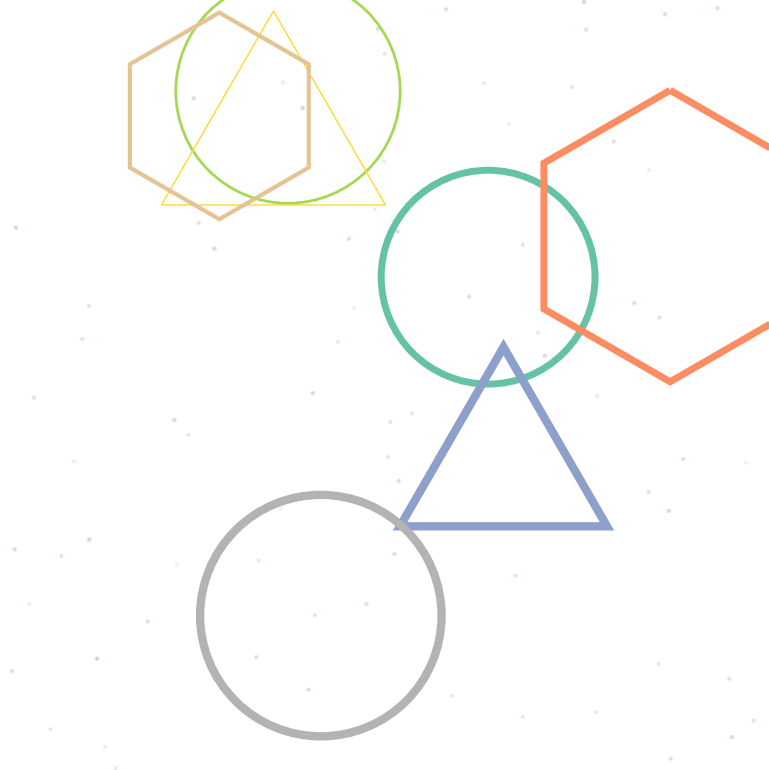[{"shape": "circle", "thickness": 2.5, "radius": 0.69, "center": [0.634, 0.64]}, {"shape": "hexagon", "thickness": 2.5, "radius": 0.95, "center": [0.87, 0.693]}, {"shape": "triangle", "thickness": 3, "radius": 0.78, "center": [0.654, 0.394]}, {"shape": "circle", "thickness": 1, "radius": 0.73, "center": [0.374, 0.882]}, {"shape": "triangle", "thickness": 0.5, "radius": 0.84, "center": [0.355, 0.818]}, {"shape": "hexagon", "thickness": 1.5, "radius": 0.67, "center": [0.285, 0.849]}, {"shape": "circle", "thickness": 3, "radius": 0.78, "center": [0.417, 0.201]}]